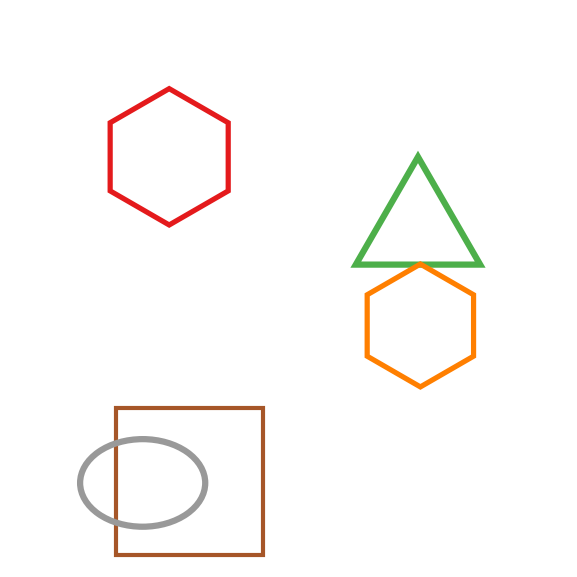[{"shape": "hexagon", "thickness": 2.5, "radius": 0.59, "center": [0.293, 0.728]}, {"shape": "triangle", "thickness": 3, "radius": 0.62, "center": [0.724, 0.603]}, {"shape": "hexagon", "thickness": 2.5, "radius": 0.53, "center": [0.728, 0.436]}, {"shape": "square", "thickness": 2, "radius": 0.64, "center": [0.328, 0.166]}, {"shape": "oval", "thickness": 3, "radius": 0.54, "center": [0.247, 0.163]}]